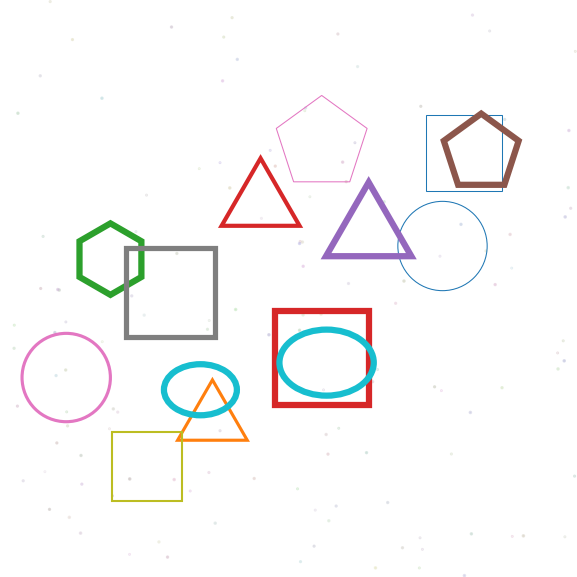[{"shape": "square", "thickness": 0.5, "radius": 0.33, "center": [0.804, 0.734]}, {"shape": "circle", "thickness": 0.5, "radius": 0.39, "center": [0.766, 0.573]}, {"shape": "triangle", "thickness": 1.5, "radius": 0.35, "center": [0.368, 0.272]}, {"shape": "hexagon", "thickness": 3, "radius": 0.31, "center": [0.191, 0.55]}, {"shape": "square", "thickness": 3, "radius": 0.41, "center": [0.557, 0.379]}, {"shape": "triangle", "thickness": 2, "radius": 0.39, "center": [0.451, 0.647]}, {"shape": "triangle", "thickness": 3, "radius": 0.43, "center": [0.638, 0.598]}, {"shape": "pentagon", "thickness": 3, "radius": 0.34, "center": [0.833, 0.734]}, {"shape": "circle", "thickness": 1.5, "radius": 0.38, "center": [0.115, 0.345]}, {"shape": "pentagon", "thickness": 0.5, "radius": 0.41, "center": [0.557, 0.751]}, {"shape": "square", "thickness": 2.5, "radius": 0.39, "center": [0.295, 0.493]}, {"shape": "square", "thickness": 1, "radius": 0.3, "center": [0.254, 0.191]}, {"shape": "oval", "thickness": 3, "radius": 0.32, "center": [0.347, 0.324]}, {"shape": "oval", "thickness": 3, "radius": 0.41, "center": [0.566, 0.371]}]